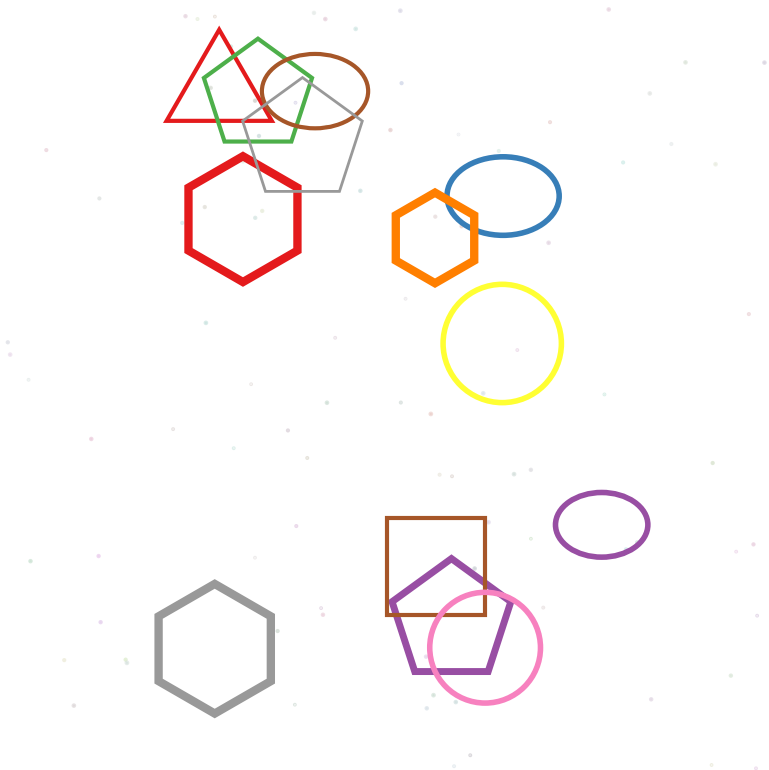[{"shape": "triangle", "thickness": 1.5, "radius": 0.39, "center": [0.285, 0.883]}, {"shape": "hexagon", "thickness": 3, "radius": 0.41, "center": [0.316, 0.715]}, {"shape": "oval", "thickness": 2, "radius": 0.36, "center": [0.653, 0.745]}, {"shape": "pentagon", "thickness": 1.5, "radius": 0.37, "center": [0.335, 0.876]}, {"shape": "pentagon", "thickness": 2.5, "radius": 0.41, "center": [0.586, 0.193]}, {"shape": "oval", "thickness": 2, "radius": 0.3, "center": [0.781, 0.318]}, {"shape": "hexagon", "thickness": 3, "radius": 0.29, "center": [0.565, 0.691]}, {"shape": "circle", "thickness": 2, "radius": 0.38, "center": [0.652, 0.554]}, {"shape": "oval", "thickness": 1.5, "radius": 0.35, "center": [0.409, 0.882]}, {"shape": "square", "thickness": 1.5, "radius": 0.32, "center": [0.566, 0.264]}, {"shape": "circle", "thickness": 2, "radius": 0.36, "center": [0.63, 0.159]}, {"shape": "hexagon", "thickness": 3, "radius": 0.42, "center": [0.279, 0.157]}, {"shape": "pentagon", "thickness": 1, "radius": 0.41, "center": [0.393, 0.818]}]